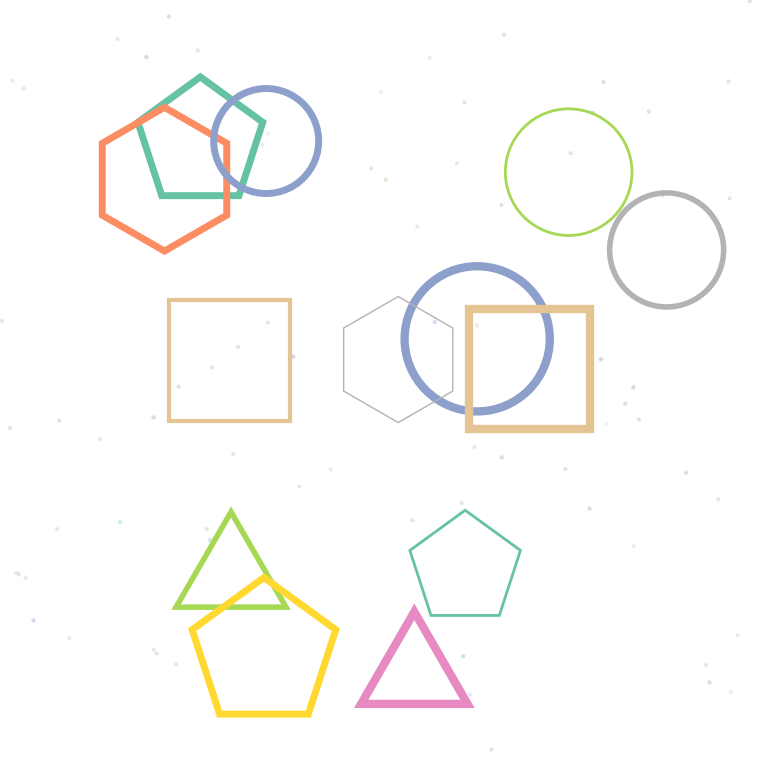[{"shape": "pentagon", "thickness": 1, "radius": 0.38, "center": [0.604, 0.262]}, {"shape": "pentagon", "thickness": 2.5, "radius": 0.43, "center": [0.26, 0.815]}, {"shape": "hexagon", "thickness": 2.5, "radius": 0.47, "center": [0.214, 0.767]}, {"shape": "circle", "thickness": 2.5, "radius": 0.34, "center": [0.346, 0.817]}, {"shape": "circle", "thickness": 3, "radius": 0.47, "center": [0.62, 0.56]}, {"shape": "triangle", "thickness": 3, "radius": 0.4, "center": [0.538, 0.126]}, {"shape": "triangle", "thickness": 2, "radius": 0.41, "center": [0.3, 0.253]}, {"shape": "circle", "thickness": 1, "radius": 0.41, "center": [0.739, 0.776]}, {"shape": "pentagon", "thickness": 2.5, "radius": 0.49, "center": [0.343, 0.152]}, {"shape": "square", "thickness": 3, "radius": 0.39, "center": [0.688, 0.521]}, {"shape": "square", "thickness": 1.5, "radius": 0.39, "center": [0.298, 0.532]}, {"shape": "circle", "thickness": 2, "radius": 0.37, "center": [0.866, 0.675]}, {"shape": "hexagon", "thickness": 0.5, "radius": 0.41, "center": [0.517, 0.533]}]